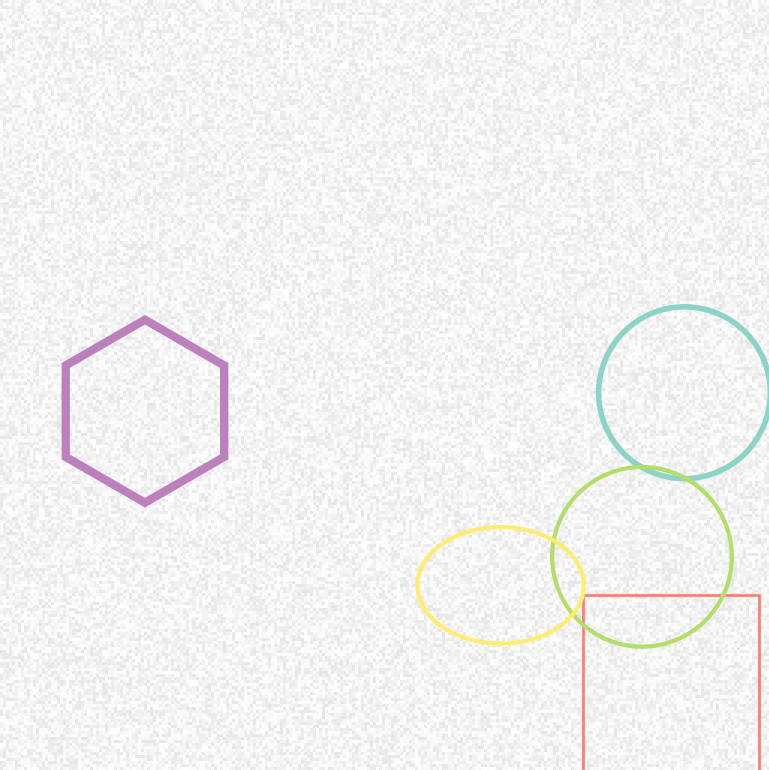[{"shape": "circle", "thickness": 2, "radius": 0.56, "center": [0.889, 0.49]}, {"shape": "square", "thickness": 1, "radius": 0.57, "center": [0.871, 0.114]}, {"shape": "circle", "thickness": 1.5, "radius": 0.58, "center": [0.834, 0.277]}, {"shape": "hexagon", "thickness": 3, "radius": 0.59, "center": [0.188, 0.466]}, {"shape": "oval", "thickness": 1.5, "radius": 0.54, "center": [0.65, 0.24]}]